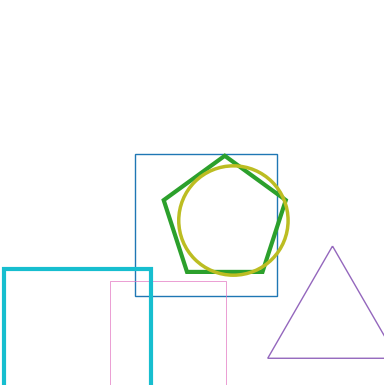[{"shape": "square", "thickness": 1, "radius": 0.92, "center": [0.536, 0.416]}, {"shape": "pentagon", "thickness": 3, "radius": 0.83, "center": [0.584, 0.429]}, {"shape": "triangle", "thickness": 1, "radius": 0.97, "center": [0.864, 0.167]}, {"shape": "square", "thickness": 0.5, "radius": 0.75, "center": [0.437, 0.118]}, {"shape": "circle", "thickness": 2.5, "radius": 0.71, "center": [0.606, 0.427]}, {"shape": "square", "thickness": 3, "radius": 0.95, "center": [0.201, 0.11]}]